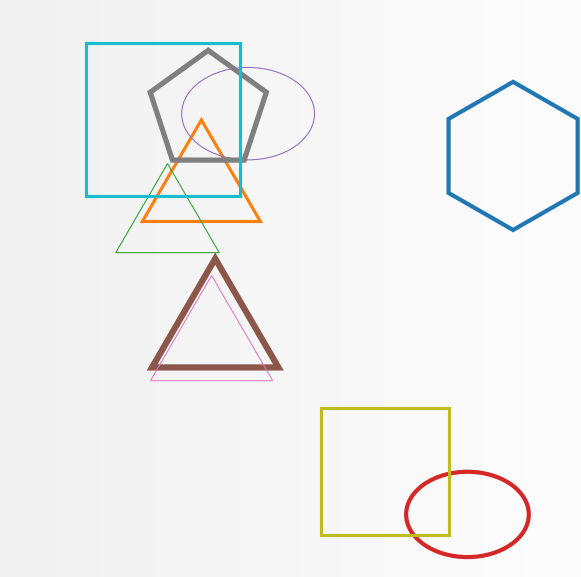[{"shape": "hexagon", "thickness": 2, "radius": 0.64, "center": [0.883, 0.729]}, {"shape": "triangle", "thickness": 1.5, "radius": 0.59, "center": [0.346, 0.674]}, {"shape": "triangle", "thickness": 0.5, "radius": 0.51, "center": [0.288, 0.613]}, {"shape": "oval", "thickness": 2, "radius": 0.53, "center": [0.804, 0.108]}, {"shape": "oval", "thickness": 0.5, "radius": 0.57, "center": [0.427, 0.802]}, {"shape": "triangle", "thickness": 3, "radius": 0.63, "center": [0.37, 0.426]}, {"shape": "triangle", "thickness": 0.5, "radius": 0.61, "center": [0.364, 0.401]}, {"shape": "pentagon", "thickness": 2.5, "radius": 0.53, "center": [0.358, 0.807]}, {"shape": "square", "thickness": 1.5, "radius": 0.55, "center": [0.662, 0.182]}, {"shape": "square", "thickness": 1.5, "radius": 0.66, "center": [0.28, 0.792]}]